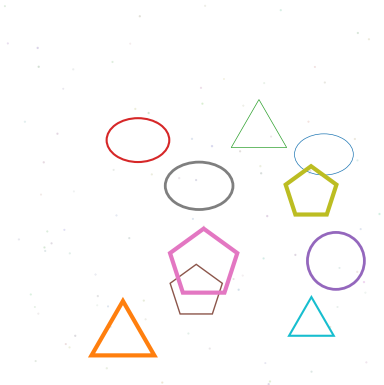[{"shape": "oval", "thickness": 0.5, "radius": 0.38, "center": [0.841, 0.599]}, {"shape": "triangle", "thickness": 3, "radius": 0.47, "center": [0.319, 0.124]}, {"shape": "triangle", "thickness": 0.5, "radius": 0.42, "center": [0.673, 0.658]}, {"shape": "oval", "thickness": 1.5, "radius": 0.41, "center": [0.358, 0.636]}, {"shape": "circle", "thickness": 2, "radius": 0.37, "center": [0.873, 0.322]}, {"shape": "pentagon", "thickness": 1, "radius": 0.36, "center": [0.51, 0.242]}, {"shape": "pentagon", "thickness": 3, "radius": 0.46, "center": [0.529, 0.314]}, {"shape": "oval", "thickness": 2, "radius": 0.44, "center": [0.517, 0.517]}, {"shape": "pentagon", "thickness": 3, "radius": 0.35, "center": [0.808, 0.499]}, {"shape": "triangle", "thickness": 1.5, "radius": 0.34, "center": [0.809, 0.161]}]